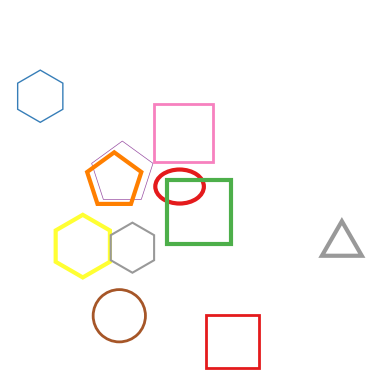[{"shape": "square", "thickness": 2, "radius": 0.34, "center": [0.604, 0.113]}, {"shape": "oval", "thickness": 3, "radius": 0.32, "center": [0.466, 0.516]}, {"shape": "hexagon", "thickness": 1, "radius": 0.34, "center": [0.105, 0.75]}, {"shape": "square", "thickness": 3, "radius": 0.42, "center": [0.516, 0.449]}, {"shape": "pentagon", "thickness": 0.5, "radius": 0.42, "center": [0.318, 0.55]}, {"shape": "pentagon", "thickness": 3, "radius": 0.37, "center": [0.297, 0.53]}, {"shape": "hexagon", "thickness": 3, "radius": 0.41, "center": [0.215, 0.361]}, {"shape": "circle", "thickness": 2, "radius": 0.34, "center": [0.31, 0.18]}, {"shape": "square", "thickness": 2, "radius": 0.38, "center": [0.477, 0.655]}, {"shape": "triangle", "thickness": 3, "radius": 0.3, "center": [0.888, 0.366]}, {"shape": "hexagon", "thickness": 1.5, "radius": 0.33, "center": [0.344, 0.357]}]